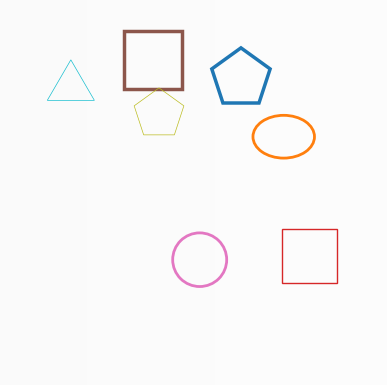[{"shape": "pentagon", "thickness": 2.5, "radius": 0.4, "center": [0.622, 0.796]}, {"shape": "oval", "thickness": 2, "radius": 0.4, "center": [0.732, 0.645]}, {"shape": "square", "thickness": 1, "radius": 0.35, "center": [0.799, 0.335]}, {"shape": "square", "thickness": 2.5, "radius": 0.38, "center": [0.395, 0.845]}, {"shape": "circle", "thickness": 2, "radius": 0.35, "center": [0.515, 0.325]}, {"shape": "pentagon", "thickness": 0.5, "radius": 0.34, "center": [0.41, 0.704]}, {"shape": "triangle", "thickness": 0.5, "radius": 0.35, "center": [0.183, 0.774]}]